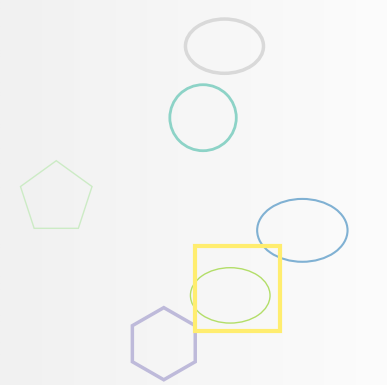[{"shape": "circle", "thickness": 2, "radius": 0.43, "center": [0.524, 0.694]}, {"shape": "hexagon", "thickness": 2.5, "radius": 0.47, "center": [0.423, 0.107]}, {"shape": "oval", "thickness": 1.5, "radius": 0.58, "center": [0.78, 0.402]}, {"shape": "oval", "thickness": 1, "radius": 0.51, "center": [0.594, 0.233]}, {"shape": "oval", "thickness": 2.5, "radius": 0.5, "center": [0.579, 0.88]}, {"shape": "pentagon", "thickness": 1, "radius": 0.49, "center": [0.145, 0.485]}, {"shape": "square", "thickness": 3, "radius": 0.55, "center": [0.613, 0.25]}]